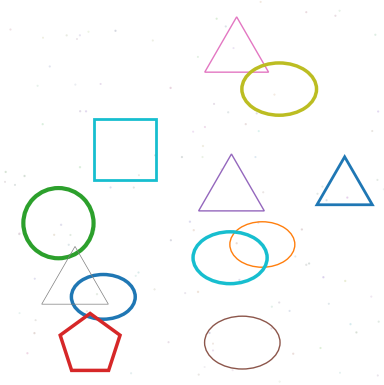[{"shape": "triangle", "thickness": 2, "radius": 0.42, "center": [0.895, 0.51]}, {"shape": "oval", "thickness": 2.5, "radius": 0.41, "center": [0.268, 0.229]}, {"shape": "oval", "thickness": 1, "radius": 0.42, "center": [0.681, 0.365]}, {"shape": "circle", "thickness": 3, "radius": 0.46, "center": [0.152, 0.42]}, {"shape": "pentagon", "thickness": 2.5, "radius": 0.41, "center": [0.234, 0.104]}, {"shape": "triangle", "thickness": 1, "radius": 0.49, "center": [0.601, 0.501]}, {"shape": "oval", "thickness": 1, "radius": 0.49, "center": [0.629, 0.11]}, {"shape": "triangle", "thickness": 1, "radius": 0.48, "center": [0.615, 0.86]}, {"shape": "triangle", "thickness": 0.5, "radius": 0.5, "center": [0.195, 0.26]}, {"shape": "oval", "thickness": 2.5, "radius": 0.48, "center": [0.725, 0.769]}, {"shape": "square", "thickness": 2, "radius": 0.4, "center": [0.325, 0.612]}, {"shape": "oval", "thickness": 2.5, "radius": 0.48, "center": [0.598, 0.331]}]